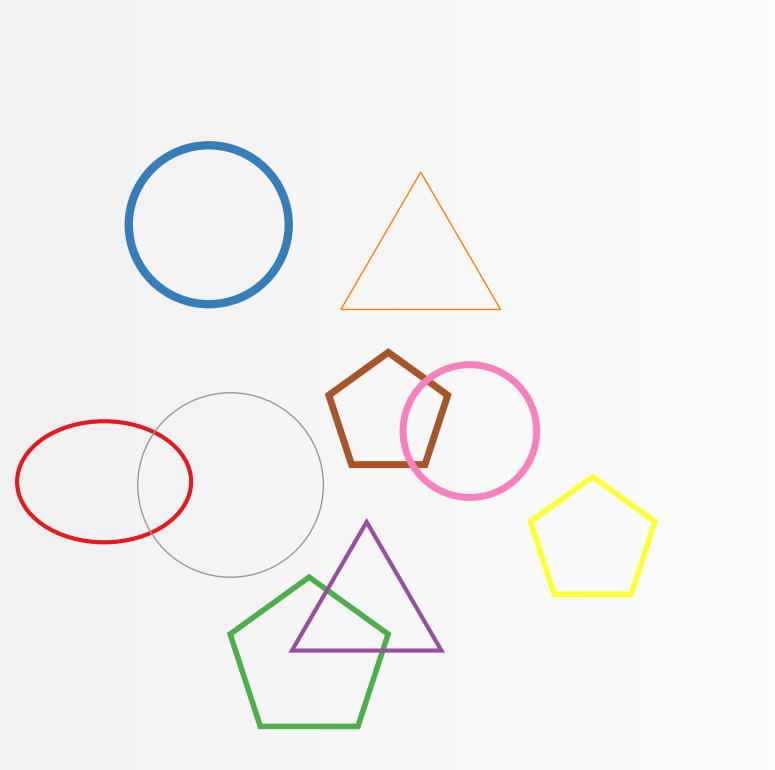[{"shape": "oval", "thickness": 1.5, "radius": 0.56, "center": [0.134, 0.374]}, {"shape": "circle", "thickness": 3, "radius": 0.52, "center": [0.269, 0.708]}, {"shape": "pentagon", "thickness": 2, "radius": 0.54, "center": [0.399, 0.143]}, {"shape": "triangle", "thickness": 1.5, "radius": 0.56, "center": [0.473, 0.211]}, {"shape": "triangle", "thickness": 0.5, "radius": 0.59, "center": [0.543, 0.658]}, {"shape": "pentagon", "thickness": 2, "radius": 0.42, "center": [0.765, 0.296]}, {"shape": "pentagon", "thickness": 2.5, "radius": 0.4, "center": [0.501, 0.462]}, {"shape": "circle", "thickness": 2.5, "radius": 0.43, "center": [0.606, 0.44]}, {"shape": "circle", "thickness": 0.5, "radius": 0.6, "center": [0.298, 0.37]}]